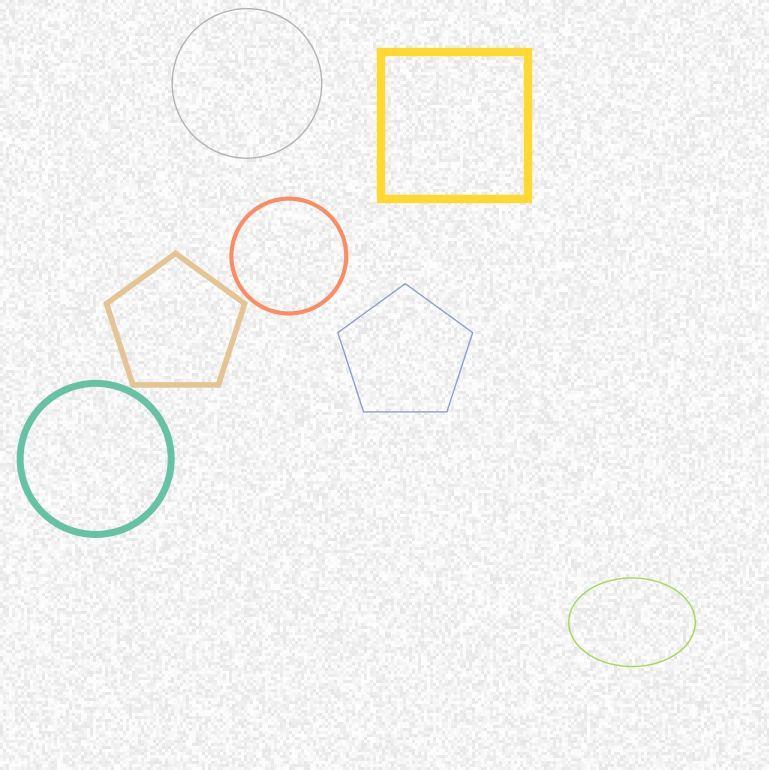[{"shape": "circle", "thickness": 2.5, "radius": 0.49, "center": [0.124, 0.404]}, {"shape": "circle", "thickness": 1.5, "radius": 0.37, "center": [0.375, 0.667]}, {"shape": "pentagon", "thickness": 0.5, "radius": 0.46, "center": [0.526, 0.54]}, {"shape": "oval", "thickness": 0.5, "radius": 0.41, "center": [0.821, 0.192]}, {"shape": "square", "thickness": 3, "radius": 0.48, "center": [0.591, 0.837]}, {"shape": "pentagon", "thickness": 2, "radius": 0.47, "center": [0.228, 0.576]}, {"shape": "circle", "thickness": 0.5, "radius": 0.49, "center": [0.321, 0.892]}]